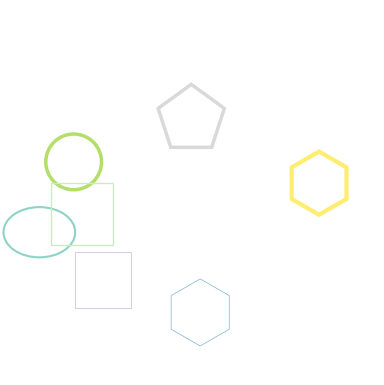[{"shape": "oval", "thickness": 1.5, "radius": 0.47, "center": [0.102, 0.397]}, {"shape": "square", "thickness": 0.5, "radius": 0.36, "center": [0.268, 0.273]}, {"shape": "hexagon", "thickness": 0.5, "radius": 0.44, "center": [0.52, 0.188]}, {"shape": "circle", "thickness": 2.5, "radius": 0.36, "center": [0.191, 0.58]}, {"shape": "pentagon", "thickness": 2.5, "radius": 0.45, "center": [0.497, 0.69]}, {"shape": "square", "thickness": 1, "radius": 0.4, "center": [0.213, 0.444]}, {"shape": "hexagon", "thickness": 3, "radius": 0.41, "center": [0.829, 0.524]}]